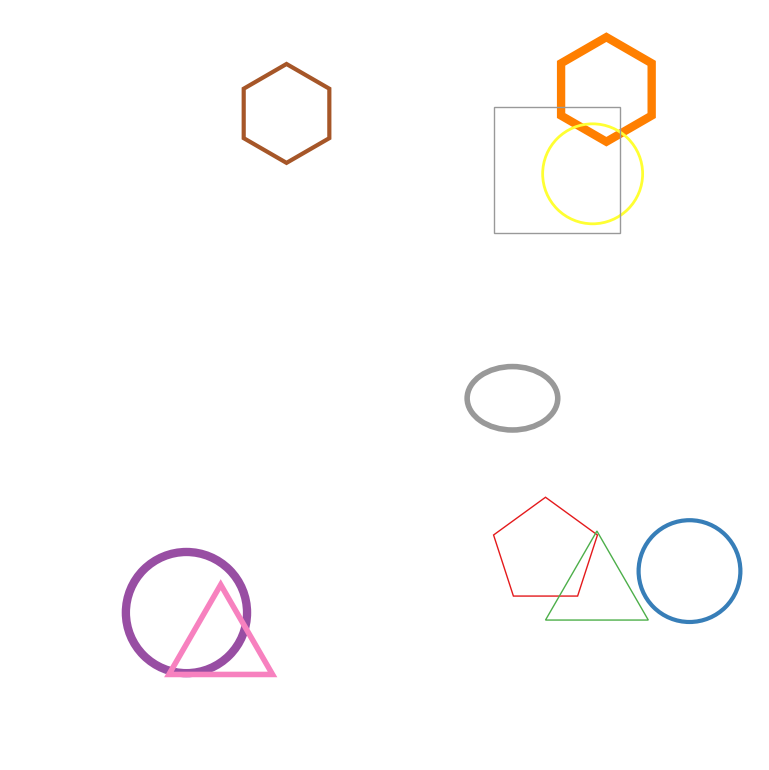[{"shape": "pentagon", "thickness": 0.5, "radius": 0.35, "center": [0.708, 0.283]}, {"shape": "circle", "thickness": 1.5, "radius": 0.33, "center": [0.895, 0.258]}, {"shape": "triangle", "thickness": 0.5, "radius": 0.39, "center": [0.775, 0.233]}, {"shape": "circle", "thickness": 3, "radius": 0.39, "center": [0.242, 0.204]}, {"shape": "hexagon", "thickness": 3, "radius": 0.34, "center": [0.788, 0.884]}, {"shape": "circle", "thickness": 1, "radius": 0.32, "center": [0.77, 0.774]}, {"shape": "hexagon", "thickness": 1.5, "radius": 0.32, "center": [0.372, 0.853]}, {"shape": "triangle", "thickness": 2, "radius": 0.39, "center": [0.287, 0.163]}, {"shape": "square", "thickness": 0.5, "radius": 0.41, "center": [0.724, 0.779]}, {"shape": "oval", "thickness": 2, "radius": 0.29, "center": [0.666, 0.483]}]